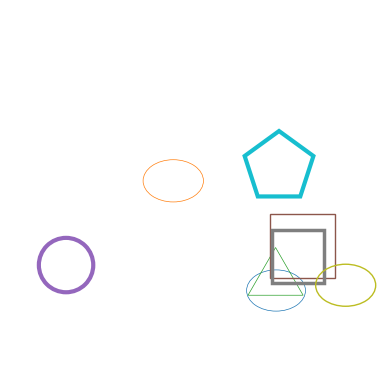[{"shape": "oval", "thickness": 0.5, "radius": 0.38, "center": [0.717, 0.245]}, {"shape": "oval", "thickness": 0.5, "radius": 0.39, "center": [0.45, 0.53]}, {"shape": "triangle", "thickness": 0.5, "radius": 0.41, "center": [0.716, 0.274]}, {"shape": "circle", "thickness": 3, "radius": 0.35, "center": [0.172, 0.312]}, {"shape": "square", "thickness": 1, "radius": 0.42, "center": [0.785, 0.361]}, {"shape": "square", "thickness": 2.5, "radius": 0.34, "center": [0.774, 0.333]}, {"shape": "oval", "thickness": 1, "radius": 0.39, "center": [0.898, 0.259]}, {"shape": "pentagon", "thickness": 3, "radius": 0.47, "center": [0.725, 0.566]}]